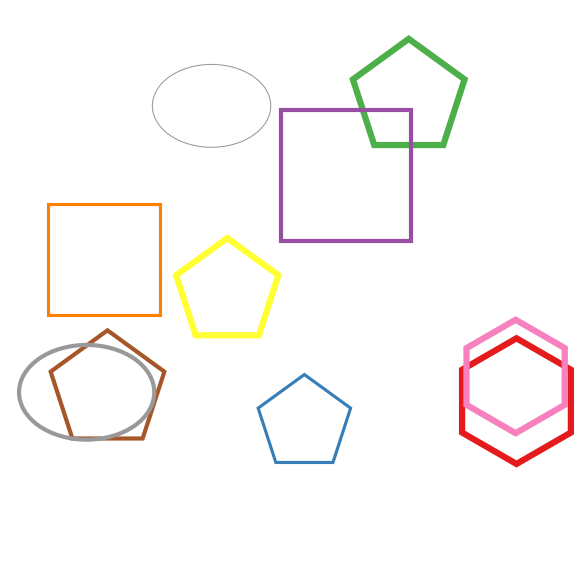[{"shape": "hexagon", "thickness": 3, "radius": 0.54, "center": [0.894, 0.305]}, {"shape": "pentagon", "thickness": 1.5, "radius": 0.42, "center": [0.527, 0.266]}, {"shape": "pentagon", "thickness": 3, "radius": 0.51, "center": [0.708, 0.83]}, {"shape": "square", "thickness": 2, "radius": 0.57, "center": [0.599, 0.695]}, {"shape": "square", "thickness": 1.5, "radius": 0.48, "center": [0.18, 0.55]}, {"shape": "pentagon", "thickness": 3, "radius": 0.47, "center": [0.394, 0.494]}, {"shape": "pentagon", "thickness": 2, "radius": 0.52, "center": [0.186, 0.324]}, {"shape": "hexagon", "thickness": 3, "radius": 0.49, "center": [0.893, 0.347]}, {"shape": "oval", "thickness": 2, "radius": 0.59, "center": [0.15, 0.32]}, {"shape": "oval", "thickness": 0.5, "radius": 0.51, "center": [0.366, 0.816]}]